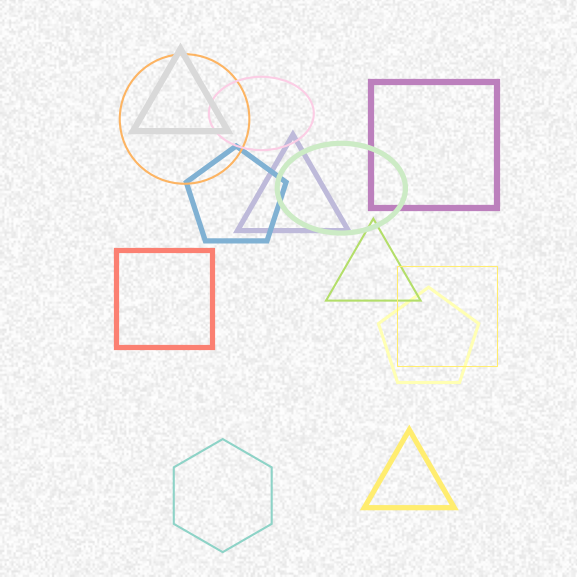[{"shape": "hexagon", "thickness": 1, "radius": 0.49, "center": [0.386, 0.141]}, {"shape": "pentagon", "thickness": 1.5, "radius": 0.46, "center": [0.742, 0.411]}, {"shape": "triangle", "thickness": 2.5, "radius": 0.55, "center": [0.507, 0.655]}, {"shape": "square", "thickness": 2.5, "radius": 0.42, "center": [0.284, 0.482]}, {"shape": "pentagon", "thickness": 2.5, "radius": 0.45, "center": [0.409, 0.656]}, {"shape": "circle", "thickness": 1, "radius": 0.56, "center": [0.32, 0.793]}, {"shape": "triangle", "thickness": 1, "radius": 0.47, "center": [0.646, 0.526]}, {"shape": "oval", "thickness": 1, "radius": 0.45, "center": [0.453, 0.803]}, {"shape": "triangle", "thickness": 3, "radius": 0.48, "center": [0.313, 0.82]}, {"shape": "square", "thickness": 3, "radius": 0.54, "center": [0.751, 0.748]}, {"shape": "oval", "thickness": 2.5, "radius": 0.56, "center": [0.591, 0.673]}, {"shape": "square", "thickness": 0.5, "radius": 0.43, "center": [0.774, 0.453]}, {"shape": "triangle", "thickness": 2.5, "radius": 0.45, "center": [0.709, 0.165]}]